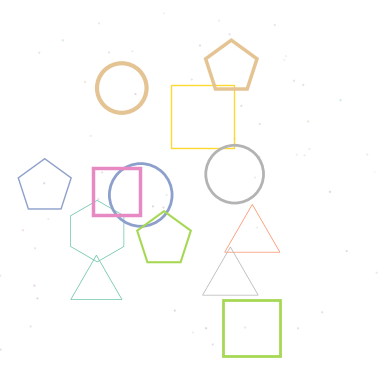[{"shape": "triangle", "thickness": 0.5, "radius": 0.38, "center": [0.25, 0.26]}, {"shape": "hexagon", "thickness": 0.5, "radius": 0.4, "center": [0.253, 0.4]}, {"shape": "triangle", "thickness": 0.5, "radius": 0.41, "center": [0.655, 0.386]}, {"shape": "pentagon", "thickness": 1, "radius": 0.36, "center": [0.116, 0.516]}, {"shape": "circle", "thickness": 2, "radius": 0.41, "center": [0.366, 0.494]}, {"shape": "square", "thickness": 2.5, "radius": 0.31, "center": [0.302, 0.502]}, {"shape": "square", "thickness": 2, "radius": 0.37, "center": [0.653, 0.148]}, {"shape": "pentagon", "thickness": 1.5, "radius": 0.37, "center": [0.426, 0.378]}, {"shape": "square", "thickness": 1, "radius": 0.41, "center": [0.525, 0.698]}, {"shape": "pentagon", "thickness": 2.5, "radius": 0.35, "center": [0.601, 0.826]}, {"shape": "circle", "thickness": 3, "radius": 0.32, "center": [0.316, 0.771]}, {"shape": "circle", "thickness": 2, "radius": 0.37, "center": [0.609, 0.548]}, {"shape": "triangle", "thickness": 0.5, "radius": 0.42, "center": [0.598, 0.275]}]